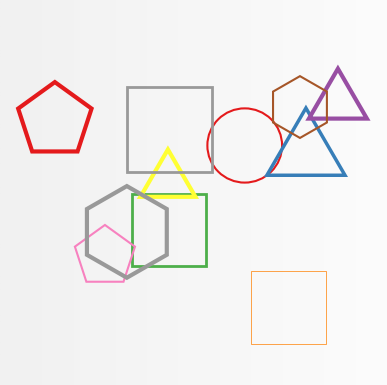[{"shape": "pentagon", "thickness": 3, "radius": 0.5, "center": [0.142, 0.687]}, {"shape": "circle", "thickness": 1.5, "radius": 0.48, "center": [0.632, 0.622]}, {"shape": "triangle", "thickness": 2.5, "radius": 0.58, "center": [0.79, 0.603]}, {"shape": "square", "thickness": 2, "radius": 0.47, "center": [0.436, 0.403]}, {"shape": "triangle", "thickness": 3, "radius": 0.43, "center": [0.872, 0.735]}, {"shape": "square", "thickness": 0.5, "radius": 0.48, "center": [0.745, 0.201]}, {"shape": "triangle", "thickness": 3, "radius": 0.41, "center": [0.433, 0.53]}, {"shape": "hexagon", "thickness": 1.5, "radius": 0.4, "center": [0.774, 0.722]}, {"shape": "pentagon", "thickness": 1.5, "radius": 0.41, "center": [0.271, 0.334]}, {"shape": "hexagon", "thickness": 3, "radius": 0.59, "center": [0.327, 0.398]}, {"shape": "square", "thickness": 2, "radius": 0.55, "center": [0.436, 0.664]}]